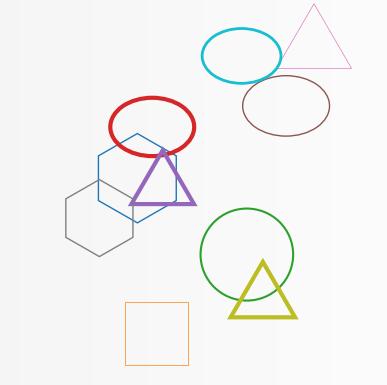[{"shape": "hexagon", "thickness": 1, "radius": 0.58, "center": [0.354, 0.537]}, {"shape": "square", "thickness": 0.5, "radius": 0.41, "center": [0.404, 0.134]}, {"shape": "circle", "thickness": 1.5, "radius": 0.6, "center": [0.637, 0.339]}, {"shape": "oval", "thickness": 3, "radius": 0.54, "center": [0.393, 0.67]}, {"shape": "triangle", "thickness": 3, "radius": 0.47, "center": [0.42, 0.516]}, {"shape": "oval", "thickness": 1, "radius": 0.56, "center": [0.738, 0.725]}, {"shape": "triangle", "thickness": 0.5, "radius": 0.56, "center": [0.81, 0.878]}, {"shape": "hexagon", "thickness": 1, "radius": 0.5, "center": [0.256, 0.434]}, {"shape": "triangle", "thickness": 3, "radius": 0.48, "center": [0.678, 0.224]}, {"shape": "oval", "thickness": 2, "radius": 0.51, "center": [0.623, 0.855]}]